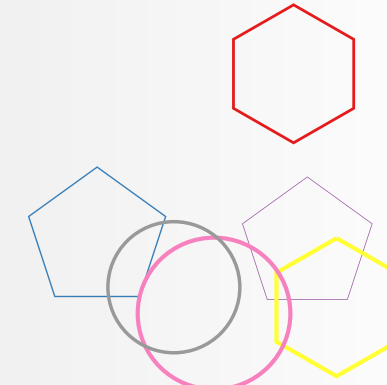[{"shape": "hexagon", "thickness": 2, "radius": 0.9, "center": [0.758, 0.808]}, {"shape": "pentagon", "thickness": 1, "radius": 0.93, "center": [0.251, 0.38]}, {"shape": "pentagon", "thickness": 0.5, "radius": 0.88, "center": [0.793, 0.364]}, {"shape": "hexagon", "thickness": 3, "radius": 0.9, "center": [0.869, 0.202]}, {"shape": "circle", "thickness": 3, "radius": 0.99, "center": [0.552, 0.186]}, {"shape": "circle", "thickness": 2.5, "radius": 0.85, "center": [0.449, 0.254]}]